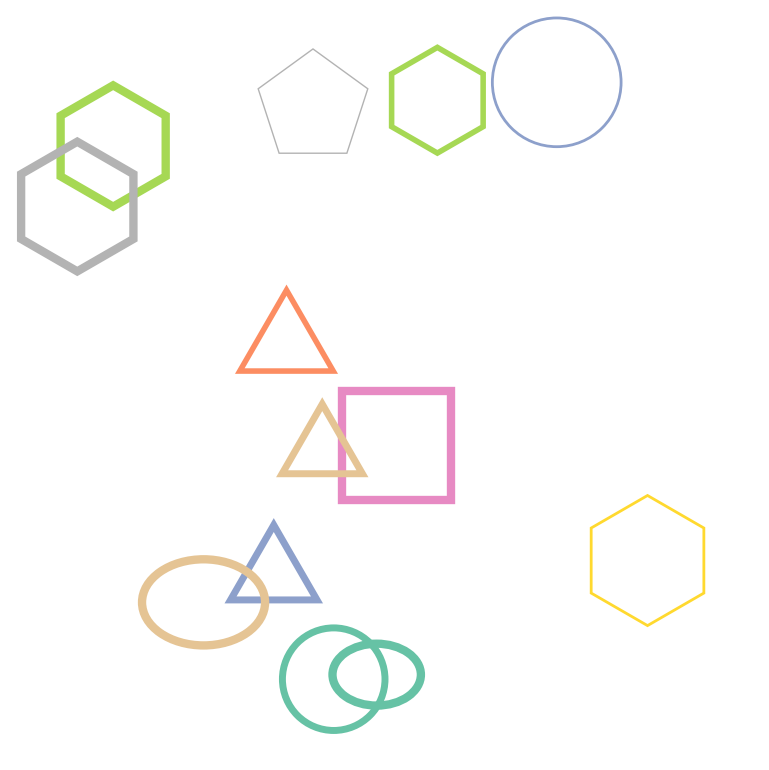[{"shape": "oval", "thickness": 3, "radius": 0.29, "center": [0.489, 0.124]}, {"shape": "circle", "thickness": 2.5, "radius": 0.33, "center": [0.433, 0.118]}, {"shape": "triangle", "thickness": 2, "radius": 0.35, "center": [0.372, 0.553]}, {"shape": "circle", "thickness": 1, "radius": 0.42, "center": [0.723, 0.893]}, {"shape": "triangle", "thickness": 2.5, "radius": 0.32, "center": [0.356, 0.253]}, {"shape": "square", "thickness": 3, "radius": 0.35, "center": [0.515, 0.421]}, {"shape": "hexagon", "thickness": 3, "radius": 0.39, "center": [0.147, 0.81]}, {"shape": "hexagon", "thickness": 2, "radius": 0.34, "center": [0.568, 0.87]}, {"shape": "hexagon", "thickness": 1, "radius": 0.42, "center": [0.841, 0.272]}, {"shape": "triangle", "thickness": 2.5, "radius": 0.3, "center": [0.419, 0.415]}, {"shape": "oval", "thickness": 3, "radius": 0.4, "center": [0.264, 0.218]}, {"shape": "pentagon", "thickness": 0.5, "radius": 0.37, "center": [0.406, 0.862]}, {"shape": "hexagon", "thickness": 3, "radius": 0.42, "center": [0.1, 0.732]}]